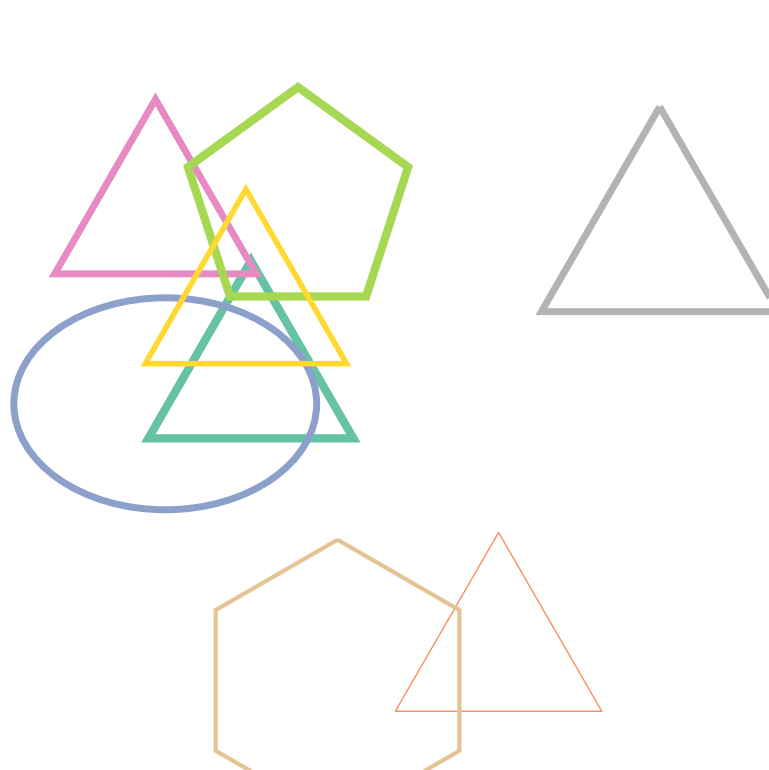[{"shape": "triangle", "thickness": 3, "radius": 0.77, "center": [0.326, 0.508]}, {"shape": "triangle", "thickness": 0.5, "radius": 0.77, "center": [0.647, 0.154]}, {"shape": "oval", "thickness": 2.5, "radius": 0.98, "center": [0.215, 0.476]}, {"shape": "triangle", "thickness": 2.5, "radius": 0.76, "center": [0.202, 0.72]}, {"shape": "pentagon", "thickness": 3, "radius": 0.75, "center": [0.387, 0.737]}, {"shape": "triangle", "thickness": 2, "radius": 0.75, "center": [0.319, 0.603]}, {"shape": "hexagon", "thickness": 1.5, "radius": 0.91, "center": [0.438, 0.116]}, {"shape": "triangle", "thickness": 2.5, "radius": 0.89, "center": [0.857, 0.684]}]